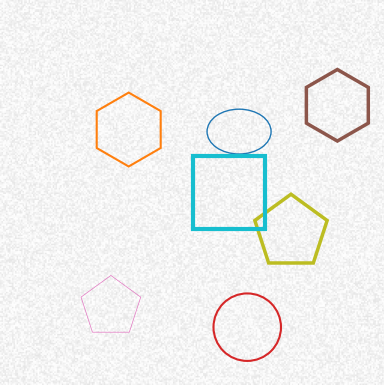[{"shape": "oval", "thickness": 1, "radius": 0.42, "center": [0.621, 0.658]}, {"shape": "hexagon", "thickness": 1.5, "radius": 0.48, "center": [0.334, 0.664]}, {"shape": "circle", "thickness": 1.5, "radius": 0.44, "center": [0.642, 0.15]}, {"shape": "hexagon", "thickness": 2.5, "radius": 0.46, "center": [0.876, 0.727]}, {"shape": "pentagon", "thickness": 0.5, "radius": 0.41, "center": [0.288, 0.203]}, {"shape": "pentagon", "thickness": 2.5, "radius": 0.49, "center": [0.756, 0.397]}, {"shape": "square", "thickness": 3, "radius": 0.47, "center": [0.595, 0.5]}]